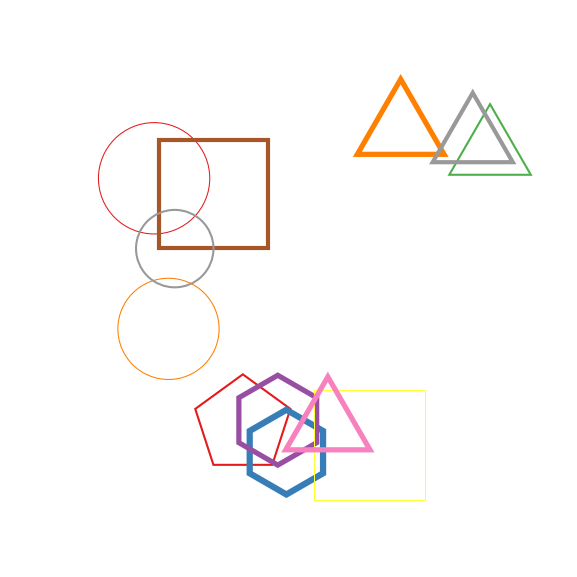[{"shape": "circle", "thickness": 0.5, "radius": 0.48, "center": [0.267, 0.69]}, {"shape": "pentagon", "thickness": 1, "radius": 0.43, "center": [0.42, 0.264]}, {"shape": "hexagon", "thickness": 3, "radius": 0.37, "center": [0.496, 0.216]}, {"shape": "triangle", "thickness": 1, "radius": 0.41, "center": [0.849, 0.737]}, {"shape": "hexagon", "thickness": 2.5, "radius": 0.39, "center": [0.481, 0.272]}, {"shape": "circle", "thickness": 0.5, "radius": 0.44, "center": [0.292, 0.43]}, {"shape": "triangle", "thickness": 2.5, "radius": 0.43, "center": [0.694, 0.775]}, {"shape": "square", "thickness": 0.5, "radius": 0.48, "center": [0.64, 0.229]}, {"shape": "square", "thickness": 2, "radius": 0.47, "center": [0.37, 0.663]}, {"shape": "triangle", "thickness": 2.5, "radius": 0.42, "center": [0.568, 0.262]}, {"shape": "triangle", "thickness": 2, "radius": 0.4, "center": [0.819, 0.758]}, {"shape": "circle", "thickness": 1, "radius": 0.34, "center": [0.303, 0.569]}]